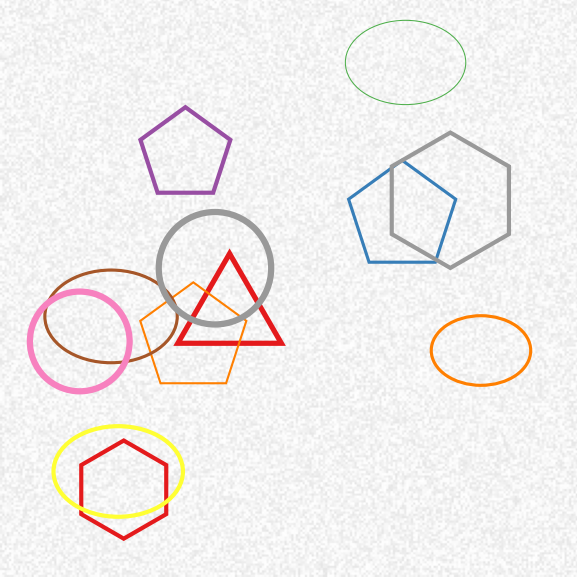[{"shape": "hexagon", "thickness": 2, "radius": 0.42, "center": [0.214, 0.151]}, {"shape": "triangle", "thickness": 2.5, "radius": 0.52, "center": [0.398, 0.456]}, {"shape": "pentagon", "thickness": 1.5, "radius": 0.49, "center": [0.696, 0.624]}, {"shape": "oval", "thickness": 0.5, "radius": 0.52, "center": [0.702, 0.891]}, {"shape": "pentagon", "thickness": 2, "radius": 0.41, "center": [0.321, 0.732]}, {"shape": "pentagon", "thickness": 1, "radius": 0.48, "center": [0.335, 0.414]}, {"shape": "oval", "thickness": 1.5, "radius": 0.43, "center": [0.833, 0.392]}, {"shape": "oval", "thickness": 2, "radius": 0.56, "center": [0.205, 0.183]}, {"shape": "oval", "thickness": 1.5, "radius": 0.57, "center": [0.192, 0.451]}, {"shape": "circle", "thickness": 3, "radius": 0.43, "center": [0.138, 0.408]}, {"shape": "circle", "thickness": 3, "radius": 0.49, "center": [0.372, 0.535]}, {"shape": "hexagon", "thickness": 2, "radius": 0.59, "center": [0.78, 0.652]}]